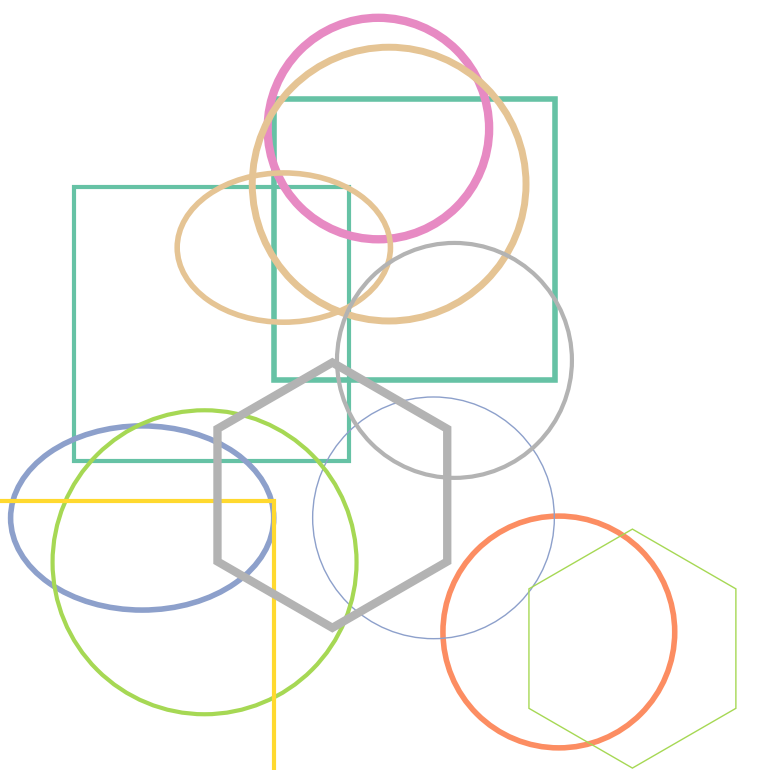[{"shape": "square", "thickness": 1.5, "radius": 0.89, "center": [0.275, 0.579]}, {"shape": "square", "thickness": 2, "radius": 0.91, "center": [0.539, 0.688]}, {"shape": "circle", "thickness": 2, "radius": 0.75, "center": [0.726, 0.179]}, {"shape": "oval", "thickness": 2, "radius": 0.85, "center": [0.185, 0.327]}, {"shape": "circle", "thickness": 0.5, "radius": 0.78, "center": [0.563, 0.327]}, {"shape": "circle", "thickness": 3, "radius": 0.72, "center": [0.491, 0.833]}, {"shape": "circle", "thickness": 1.5, "radius": 0.99, "center": [0.266, 0.27]}, {"shape": "hexagon", "thickness": 0.5, "radius": 0.78, "center": [0.821, 0.158]}, {"shape": "square", "thickness": 1.5, "radius": 0.94, "center": [0.168, 0.163]}, {"shape": "oval", "thickness": 2, "radius": 0.69, "center": [0.369, 0.678]}, {"shape": "circle", "thickness": 2.5, "radius": 0.89, "center": [0.505, 0.761]}, {"shape": "hexagon", "thickness": 3, "radius": 0.86, "center": [0.432, 0.357]}, {"shape": "circle", "thickness": 1.5, "radius": 0.76, "center": [0.59, 0.532]}]